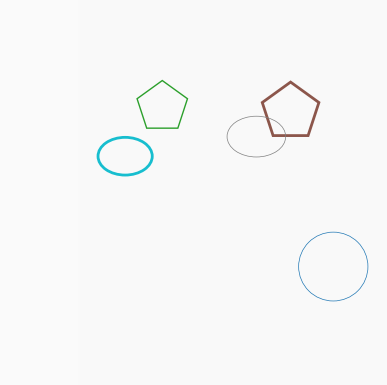[{"shape": "circle", "thickness": 0.5, "radius": 0.45, "center": [0.86, 0.308]}, {"shape": "pentagon", "thickness": 1, "radius": 0.34, "center": [0.419, 0.722]}, {"shape": "pentagon", "thickness": 2, "radius": 0.38, "center": [0.75, 0.71]}, {"shape": "oval", "thickness": 0.5, "radius": 0.38, "center": [0.662, 0.645]}, {"shape": "oval", "thickness": 2, "radius": 0.35, "center": [0.323, 0.594]}]